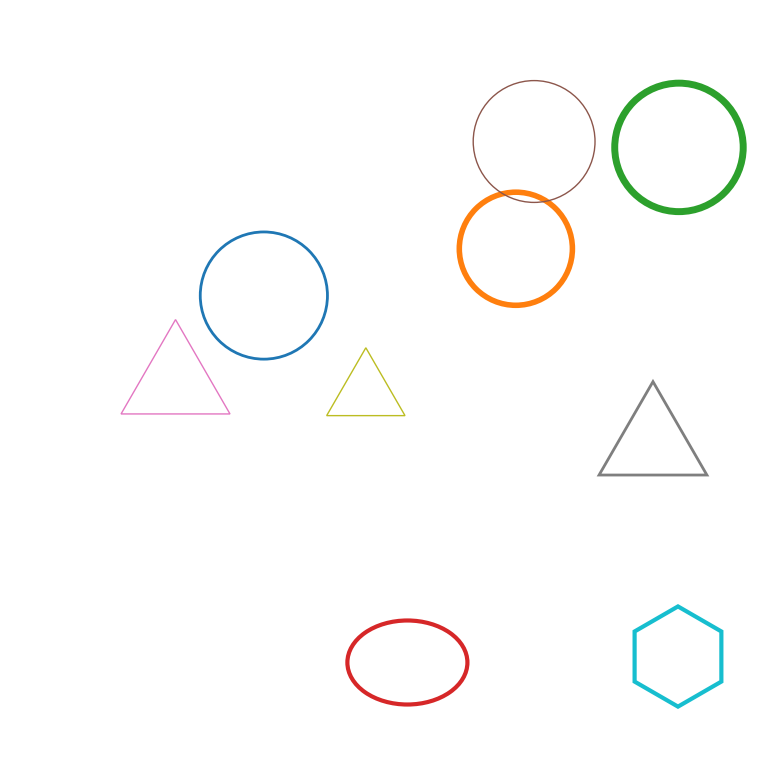[{"shape": "circle", "thickness": 1, "radius": 0.41, "center": [0.343, 0.616]}, {"shape": "circle", "thickness": 2, "radius": 0.37, "center": [0.67, 0.677]}, {"shape": "circle", "thickness": 2.5, "radius": 0.42, "center": [0.882, 0.809]}, {"shape": "oval", "thickness": 1.5, "radius": 0.39, "center": [0.529, 0.14]}, {"shape": "circle", "thickness": 0.5, "radius": 0.4, "center": [0.694, 0.816]}, {"shape": "triangle", "thickness": 0.5, "radius": 0.41, "center": [0.228, 0.503]}, {"shape": "triangle", "thickness": 1, "radius": 0.4, "center": [0.848, 0.424]}, {"shape": "triangle", "thickness": 0.5, "radius": 0.29, "center": [0.475, 0.49]}, {"shape": "hexagon", "thickness": 1.5, "radius": 0.33, "center": [0.881, 0.147]}]